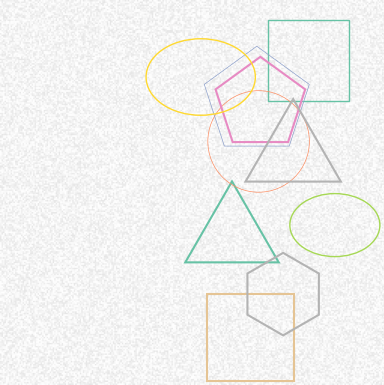[{"shape": "square", "thickness": 1, "radius": 0.53, "center": [0.801, 0.844]}, {"shape": "triangle", "thickness": 1.5, "radius": 0.7, "center": [0.603, 0.389]}, {"shape": "circle", "thickness": 0.5, "radius": 0.66, "center": [0.672, 0.633]}, {"shape": "pentagon", "thickness": 0.5, "radius": 0.72, "center": [0.667, 0.737]}, {"shape": "pentagon", "thickness": 1.5, "radius": 0.61, "center": [0.676, 0.73]}, {"shape": "oval", "thickness": 1, "radius": 0.58, "center": [0.87, 0.415]}, {"shape": "oval", "thickness": 1, "radius": 0.71, "center": [0.521, 0.8]}, {"shape": "square", "thickness": 1.5, "radius": 0.56, "center": [0.652, 0.123]}, {"shape": "triangle", "thickness": 1.5, "radius": 0.71, "center": [0.761, 0.6]}, {"shape": "hexagon", "thickness": 1.5, "radius": 0.54, "center": [0.735, 0.236]}]